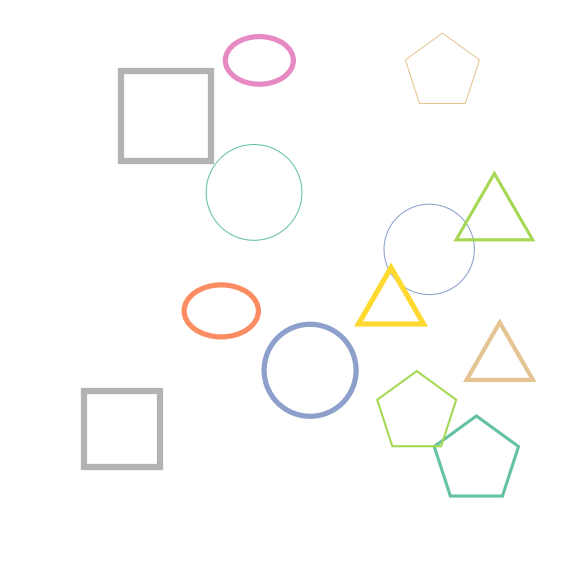[{"shape": "pentagon", "thickness": 1.5, "radius": 0.38, "center": [0.825, 0.202]}, {"shape": "circle", "thickness": 0.5, "radius": 0.41, "center": [0.44, 0.666]}, {"shape": "oval", "thickness": 2.5, "radius": 0.32, "center": [0.383, 0.461]}, {"shape": "circle", "thickness": 2.5, "radius": 0.4, "center": [0.537, 0.358]}, {"shape": "circle", "thickness": 0.5, "radius": 0.39, "center": [0.743, 0.567]}, {"shape": "oval", "thickness": 2.5, "radius": 0.29, "center": [0.449, 0.895]}, {"shape": "triangle", "thickness": 1.5, "radius": 0.38, "center": [0.856, 0.622]}, {"shape": "pentagon", "thickness": 1, "radius": 0.36, "center": [0.722, 0.285]}, {"shape": "triangle", "thickness": 2.5, "radius": 0.33, "center": [0.677, 0.471]}, {"shape": "triangle", "thickness": 2, "radius": 0.33, "center": [0.865, 0.374]}, {"shape": "pentagon", "thickness": 0.5, "radius": 0.34, "center": [0.766, 0.875]}, {"shape": "square", "thickness": 3, "radius": 0.39, "center": [0.287, 0.798]}, {"shape": "square", "thickness": 3, "radius": 0.33, "center": [0.211, 0.256]}]